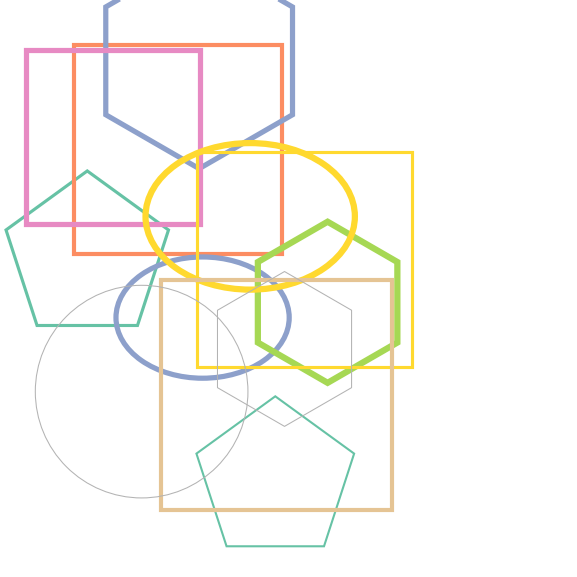[{"shape": "pentagon", "thickness": 1.5, "radius": 0.74, "center": [0.151, 0.555]}, {"shape": "pentagon", "thickness": 1, "radius": 0.72, "center": [0.477, 0.169]}, {"shape": "square", "thickness": 2, "radius": 0.9, "center": [0.308, 0.741]}, {"shape": "oval", "thickness": 2.5, "radius": 0.75, "center": [0.351, 0.449]}, {"shape": "hexagon", "thickness": 2.5, "radius": 0.93, "center": [0.345, 0.894]}, {"shape": "square", "thickness": 2.5, "radius": 0.76, "center": [0.196, 0.762]}, {"shape": "hexagon", "thickness": 3, "radius": 0.7, "center": [0.567, 0.476]}, {"shape": "oval", "thickness": 3, "radius": 0.91, "center": [0.433, 0.624]}, {"shape": "square", "thickness": 1.5, "radius": 0.93, "center": [0.527, 0.55]}, {"shape": "square", "thickness": 2, "radius": 1.0, "center": [0.479, 0.315]}, {"shape": "hexagon", "thickness": 0.5, "radius": 0.67, "center": [0.493, 0.395]}, {"shape": "circle", "thickness": 0.5, "radius": 0.92, "center": [0.245, 0.321]}]